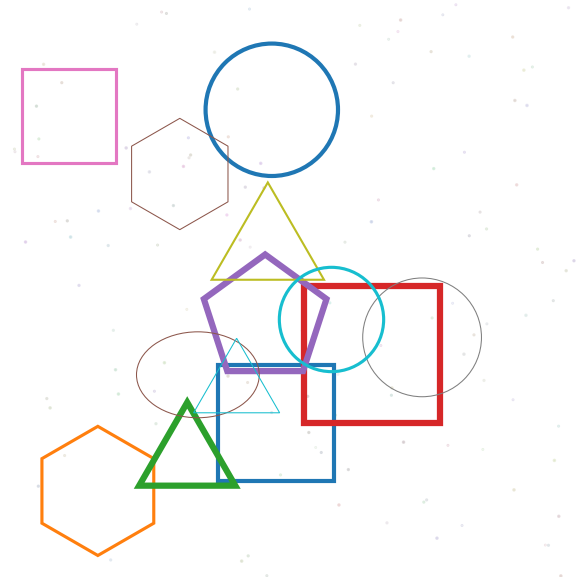[{"shape": "circle", "thickness": 2, "radius": 0.57, "center": [0.471, 0.809]}, {"shape": "square", "thickness": 2, "radius": 0.5, "center": [0.478, 0.266]}, {"shape": "hexagon", "thickness": 1.5, "radius": 0.56, "center": [0.169, 0.149]}, {"shape": "triangle", "thickness": 3, "radius": 0.48, "center": [0.324, 0.206]}, {"shape": "square", "thickness": 3, "radius": 0.59, "center": [0.644, 0.385]}, {"shape": "pentagon", "thickness": 3, "radius": 0.56, "center": [0.459, 0.447]}, {"shape": "hexagon", "thickness": 0.5, "radius": 0.48, "center": [0.311, 0.698]}, {"shape": "oval", "thickness": 0.5, "radius": 0.53, "center": [0.343, 0.35]}, {"shape": "square", "thickness": 1.5, "radius": 0.41, "center": [0.119, 0.799]}, {"shape": "circle", "thickness": 0.5, "radius": 0.51, "center": [0.731, 0.415]}, {"shape": "triangle", "thickness": 1, "radius": 0.56, "center": [0.464, 0.571]}, {"shape": "circle", "thickness": 1.5, "radius": 0.45, "center": [0.574, 0.446]}, {"shape": "triangle", "thickness": 0.5, "radius": 0.43, "center": [0.41, 0.327]}]